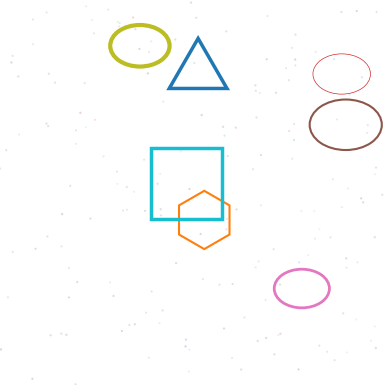[{"shape": "triangle", "thickness": 2.5, "radius": 0.43, "center": [0.515, 0.814]}, {"shape": "hexagon", "thickness": 1.5, "radius": 0.38, "center": [0.531, 0.429]}, {"shape": "oval", "thickness": 0.5, "radius": 0.37, "center": [0.888, 0.808]}, {"shape": "oval", "thickness": 1.5, "radius": 0.47, "center": [0.898, 0.676]}, {"shape": "oval", "thickness": 2, "radius": 0.36, "center": [0.784, 0.251]}, {"shape": "oval", "thickness": 3, "radius": 0.39, "center": [0.363, 0.881]}, {"shape": "square", "thickness": 2.5, "radius": 0.46, "center": [0.484, 0.523]}]